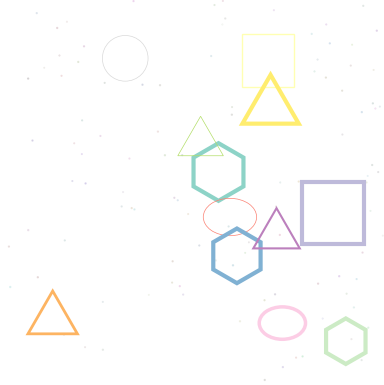[{"shape": "hexagon", "thickness": 3, "radius": 0.37, "center": [0.568, 0.553]}, {"shape": "square", "thickness": 1, "radius": 0.34, "center": [0.697, 0.843]}, {"shape": "square", "thickness": 3, "radius": 0.4, "center": [0.865, 0.446]}, {"shape": "oval", "thickness": 0.5, "radius": 0.35, "center": [0.597, 0.436]}, {"shape": "hexagon", "thickness": 3, "radius": 0.35, "center": [0.615, 0.336]}, {"shape": "triangle", "thickness": 2, "radius": 0.37, "center": [0.137, 0.17]}, {"shape": "triangle", "thickness": 0.5, "radius": 0.34, "center": [0.521, 0.63]}, {"shape": "oval", "thickness": 2.5, "radius": 0.3, "center": [0.733, 0.161]}, {"shape": "circle", "thickness": 0.5, "radius": 0.3, "center": [0.325, 0.849]}, {"shape": "triangle", "thickness": 1.5, "radius": 0.35, "center": [0.718, 0.39]}, {"shape": "hexagon", "thickness": 3, "radius": 0.3, "center": [0.898, 0.114]}, {"shape": "triangle", "thickness": 3, "radius": 0.42, "center": [0.703, 0.721]}]